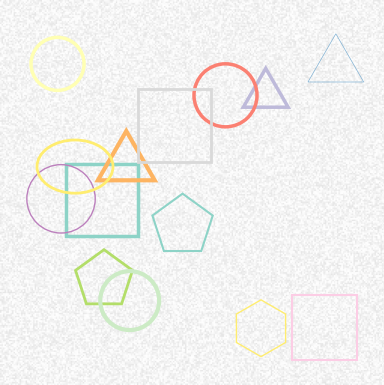[{"shape": "square", "thickness": 2.5, "radius": 0.47, "center": [0.265, 0.481]}, {"shape": "pentagon", "thickness": 1.5, "radius": 0.41, "center": [0.474, 0.415]}, {"shape": "circle", "thickness": 2.5, "radius": 0.34, "center": [0.149, 0.834]}, {"shape": "triangle", "thickness": 2.5, "radius": 0.34, "center": [0.69, 0.755]}, {"shape": "circle", "thickness": 2.5, "radius": 0.41, "center": [0.586, 0.752]}, {"shape": "triangle", "thickness": 0.5, "radius": 0.42, "center": [0.872, 0.829]}, {"shape": "triangle", "thickness": 3, "radius": 0.43, "center": [0.328, 0.574]}, {"shape": "pentagon", "thickness": 2, "radius": 0.39, "center": [0.27, 0.274]}, {"shape": "square", "thickness": 1.5, "radius": 0.42, "center": [0.843, 0.15]}, {"shape": "square", "thickness": 2, "radius": 0.47, "center": [0.454, 0.674]}, {"shape": "circle", "thickness": 1, "radius": 0.44, "center": [0.159, 0.484]}, {"shape": "circle", "thickness": 3, "radius": 0.38, "center": [0.337, 0.219]}, {"shape": "hexagon", "thickness": 1, "radius": 0.37, "center": [0.678, 0.147]}, {"shape": "oval", "thickness": 2, "radius": 0.49, "center": [0.195, 0.567]}]